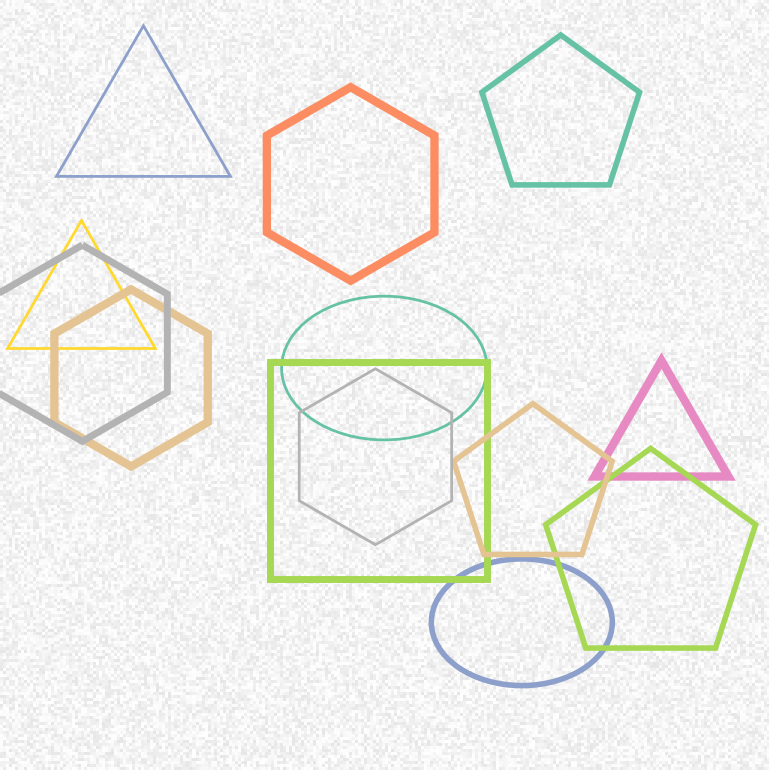[{"shape": "pentagon", "thickness": 2, "radius": 0.54, "center": [0.728, 0.847]}, {"shape": "oval", "thickness": 1, "radius": 0.67, "center": [0.499, 0.522]}, {"shape": "hexagon", "thickness": 3, "radius": 0.63, "center": [0.455, 0.761]}, {"shape": "triangle", "thickness": 1, "radius": 0.65, "center": [0.186, 0.836]}, {"shape": "oval", "thickness": 2, "radius": 0.59, "center": [0.678, 0.192]}, {"shape": "triangle", "thickness": 3, "radius": 0.5, "center": [0.859, 0.431]}, {"shape": "square", "thickness": 2.5, "radius": 0.7, "center": [0.492, 0.389]}, {"shape": "pentagon", "thickness": 2, "radius": 0.72, "center": [0.845, 0.274]}, {"shape": "triangle", "thickness": 1, "radius": 0.55, "center": [0.106, 0.603]}, {"shape": "hexagon", "thickness": 3, "radius": 0.58, "center": [0.17, 0.509]}, {"shape": "pentagon", "thickness": 2, "radius": 0.54, "center": [0.692, 0.368]}, {"shape": "hexagon", "thickness": 2.5, "radius": 0.64, "center": [0.107, 0.554]}, {"shape": "hexagon", "thickness": 1, "radius": 0.57, "center": [0.488, 0.407]}]